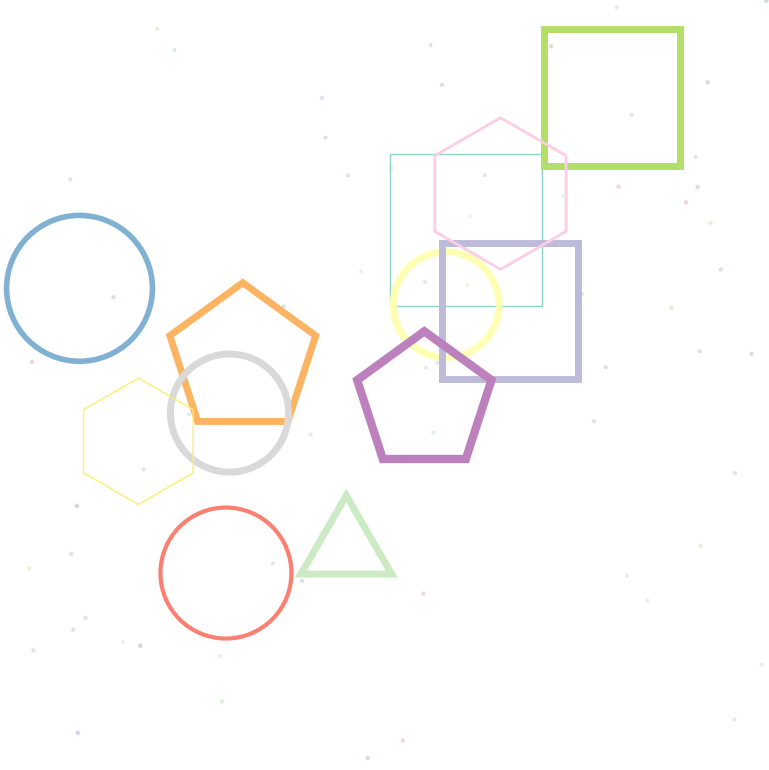[{"shape": "square", "thickness": 0.5, "radius": 0.5, "center": [0.605, 0.702]}, {"shape": "circle", "thickness": 2.5, "radius": 0.34, "center": [0.579, 0.604]}, {"shape": "square", "thickness": 2.5, "radius": 0.44, "center": [0.663, 0.596]}, {"shape": "circle", "thickness": 1.5, "radius": 0.43, "center": [0.293, 0.256]}, {"shape": "circle", "thickness": 2, "radius": 0.47, "center": [0.103, 0.626]}, {"shape": "pentagon", "thickness": 2.5, "radius": 0.5, "center": [0.315, 0.533]}, {"shape": "square", "thickness": 2.5, "radius": 0.44, "center": [0.795, 0.874]}, {"shape": "hexagon", "thickness": 1, "radius": 0.49, "center": [0.65, 0.749]}, {"shape": "circle", "thickness": 2.5, "radius": 0.38, "center": [0.298, 0.464]}, {"shape": "pentagon", "thickness": 3, "radius": 0.46, "center": [0.551, 0.478]}, {"shape": "triangle", "thickness": 2.5, "radius": 0.34, "center": [0.45, 0.288]}, {"shape": "hexagon", "thickness": 0.5, "radius": 0.41, "center": [0.18, 0.427]}]